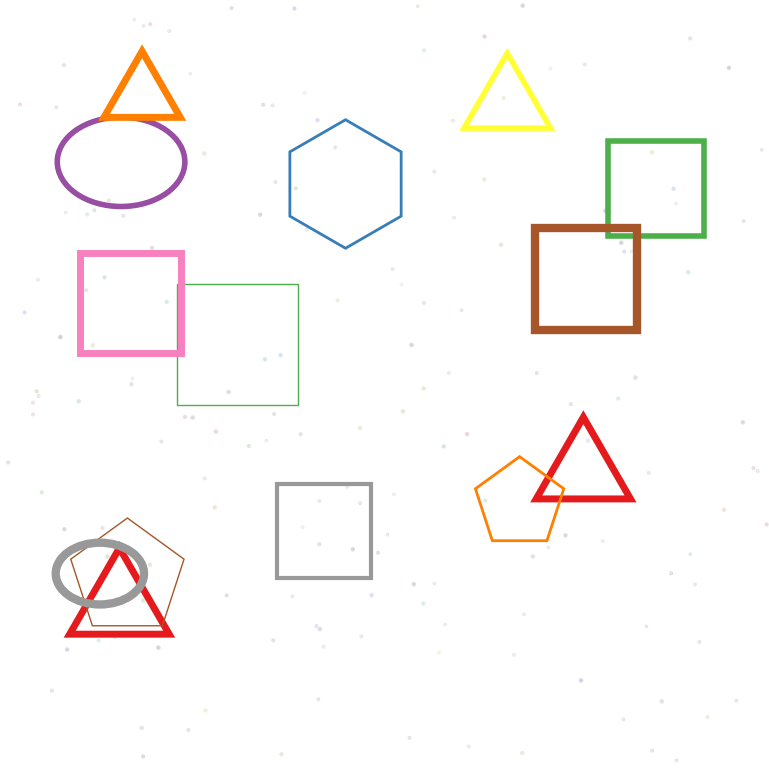[{"shape": "triangle", "thickness": 2.5, "radius": 0.37, "center": [0.155, 0.214]}, {"shape": "triangle", "thickness": 2.5, "radius": 0.35, "center": [0.758, 0.387]}, {"shape": "hexagon", "thickness": 1, "radius": 0.42, "center": [0.449, 0.761]}, {"shape": "square", "thickness": 2, "radius": 0.31, "center": [0.852, 0.755]}, {"shape": "square", "thickness": 0.5, "radius": 0.39, "center": [0.308, 0.552]}, {"shape": "oval", "thickness": 2, "radius": 0.41, "center": [0.157, 0.79]}, {"shape": "pentagon", "thickness": 1, "radius": 0.3, "center": [0.675, 0.347]}, {"shape": "triangle", "thickness": 2.5, "radius": 0.29, "center": [0.185, 0.876]}, {"shape": "triangle", "thickness": 2, "radius": 0.32, "center": [0.659, 0.866]}, {"shape": "pentagon", "thickness": 0.5, "radius": 0.39, "center": [0.165, 0.25]}, {"shape": "square", "thickness": 3, "radius": 0.33, "center": [0.761, 0.638]}, {"shape": "square", "thickness": 2.5, "radius": 0.33, "center": [0.17, 0.606]}, {"shape": "square", "thickness": 1.5, "radius": 0.3, "center": [0.421, 0.31]}, {"shape": "oval", "thickness": 3, "radius": 0.29, "center": [0.13, 0.255]}]